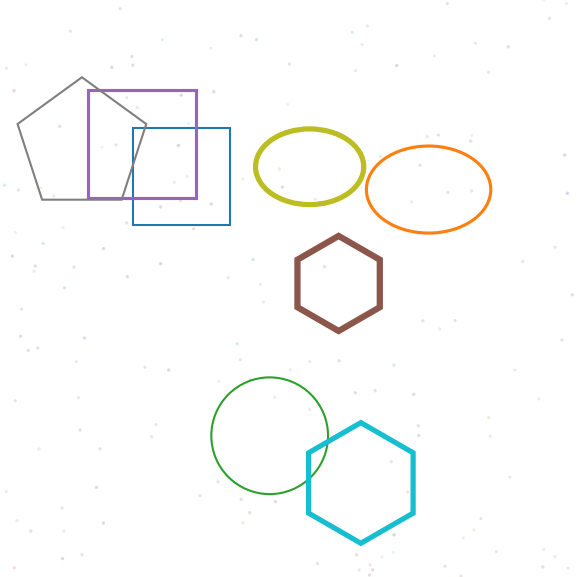[{"shape": "square", "thickness": 1, "radius": 0.42, "center": [0.315, 0.694]}, {"shape": "oval", "thickness": 1.5, "radius": 0.54, "center": [0.742, 0.671]}, {"shape": "circle", "thickness": 1, "radius": 0.51, "center": [0.467, 0.245]}, {"shape": "square", "thickness": 1.5, "radius": 0.47, "center": [0.246, 0.75]}, {"shape": "hexagon", "thickness": 3, "radius": 0.41, "center": [0.586, 0.508]}, {"shape": "pentagon", "thickness": 1, "radius": 0.59, "center": [0.142, 0.748]}, {"shape": "oval", "thickness": 2.5, "radius": 0.47, "center": [0.536, 0.71]}, {"shape": "hexagon", "thickness": 2.5, "radius": 0.52, "center": [0.625, 0.163]}]